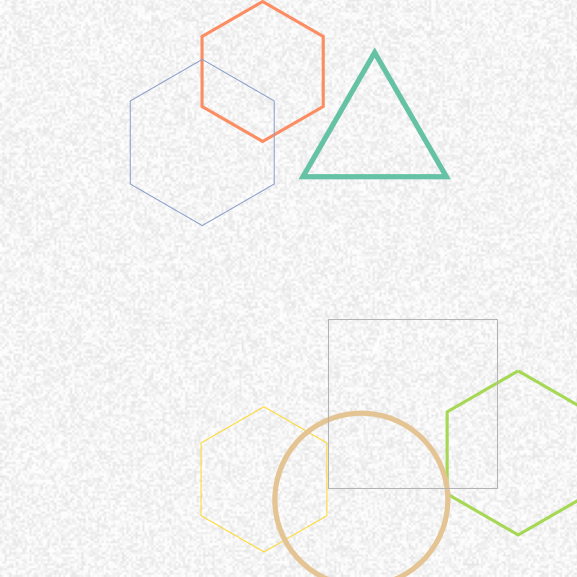[{"shape": "triangle", "thickness": 2.5, "radius": 0.72, "center": [0.649, 0.765]}, {"shape": "hexagon", "thickness": 1.5, "radius": 0.61, "center": [0.455, 0.875]}, {"shape": "hexagon", "thickness": 0.5, "radius": 0.72, "center": [0.35, 0.752]}, {"shape": "hexagon", "thickness": 1.5, "radius": 0.71, "center": [0.897, 0.215]}, {"shape": "hexagon", "thickness": 0.5, "radius": 0.63, "center": [0.457, 0.169]}, {"shape": "circle", "thickness": 2.5, "radius": 0.75, "center": [0.626, 0.134]}, {"shape": "square", "thickness": 0.5, "radius": 0.73, "center": [0.714, 0.301]}]